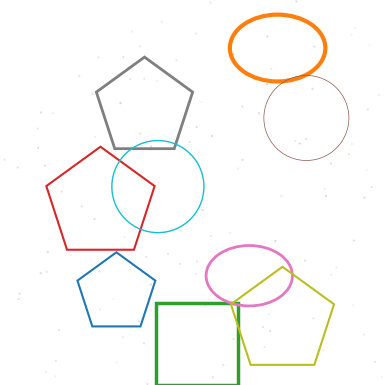[{"shape": "pentagon", "thickness": 1.5, "radius": 0.53, "center": [0.302, 0.238]}, {"shape": "oval", "thickness": 3, "radius": 0.62, "center": [0.721, 0.875]}, {"shape": "square", "thickness": 2.5, "radius": 0.53, "center": [0.511, 0.106]}, {"shape": "pentagon", "thickness": 1.5, "radius": 0.74, "center": [0.261, 0.471]}, {"shape": "circle", "thickness": 0.5, "radius": 0.55, "center": [0.796, 0.694]}, {"shape": "oval", "thickness": 2, "radius": 0.56, "center": [0.647, 0.284]}, {"shape": "pentagon", "thickness": 2, "radius": 0.66, "center": [0.375, 0.72]}, {"shape": "pentagon", "thickness": 1.5, "radius": 0.7, "center": [0.734, 0.166]}, {"shape": "circle", "thickness": 1, "radius": 0.6, "center": [0.41, 0.515]}]